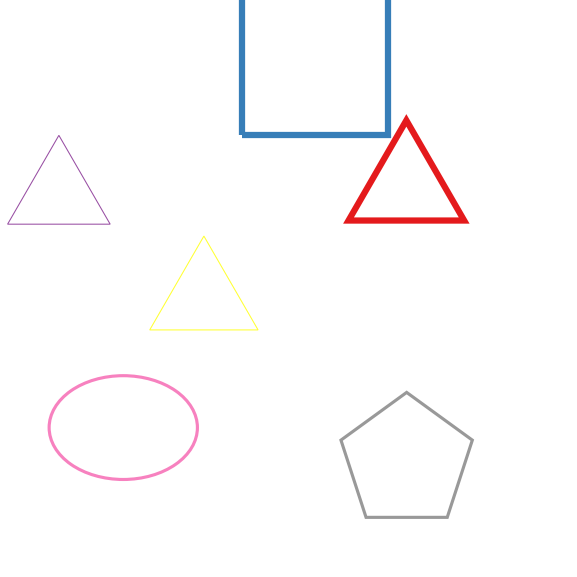[{"shape": "triangle", "thickness": 3, "radius": 0.58, "center": [0.704, 0.675]}, {"shape": "square", "thickness": 3, "radius": 0.63, "center": [0.545, 0.892]}, {"shape": "triangle", "thickness": 0.5, "radius": 0.51, "center": [0.102, 0.662]}, {"shape": "triangle", "thickness": 0.5, "radius": 0.54, "center": [0.353, 0.482]}, {"shape": "oval", "thickness": 1.5, "radius": 0.64, "center": [0.213, 0.259]}, {"shape": "pentagon", "thickness": 1.5, "radius": 0.6, "center": [0.704, 0.2]}]